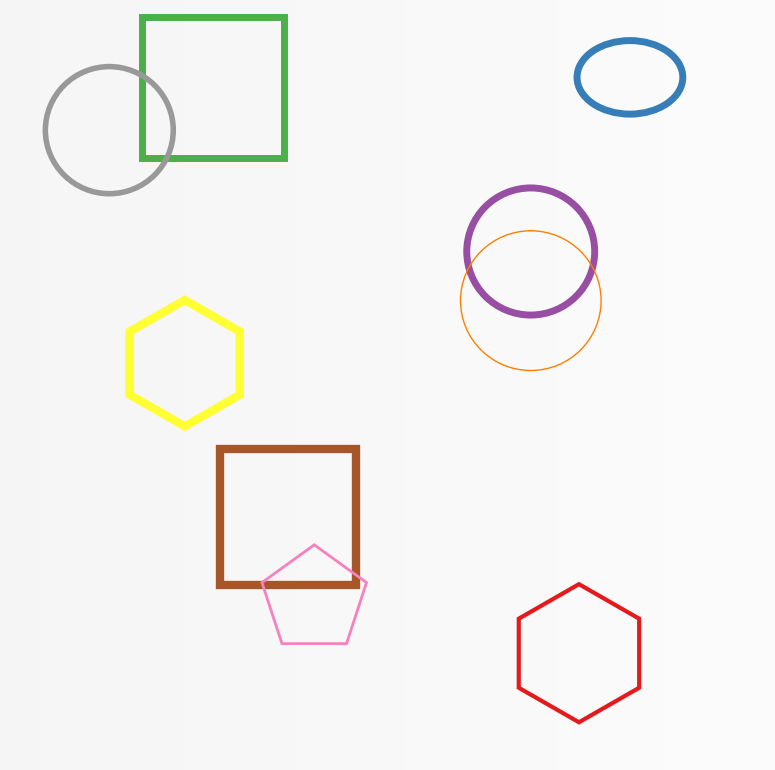[{"shape": "hexagon", "thickness": 1.5, "radius": 0.45, "center": [0.747, 0.152]}, {"shape": "oval", "thickness": 2.5, "radius": 0.34, "center": [0.813, 0.9]}, {"shape": "square", "thickness": 2.5, "radius": 0.46, "center": [0.275, 0.887]}, {"shape": "circle", "thickness": 2.5, "radius": 0.41, "center": [0.685, 0.673]}, {"shape": "circle", "thickness": 0.5, "radius": 0.45, "center": [0.685, 0.61]}, {"shape": "hexagon", "thickness": 3, "radius": 0.41, "center": [0.238, 0.528]}, {"shape": "square", "thickness": 3, "radius": 0.44, "center": [0.372, 0.329]}, {"shape": "pentagon", "thickness": 1, "radius": 0.35, "center": [0.405, 0.222]}, {"shape": "circle", "thickness": 2, "radius": 0.41, "center": [0.141, 0.831]}]